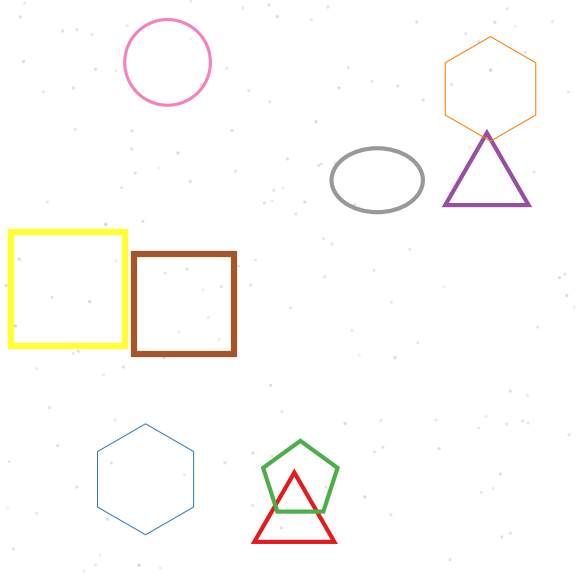[{"shape": "triangle", "thickness": 2, "radius": 0.4, "center": [0.51, 0.101]}, {"shape": "hexagon", "thickness": 0.5, "radius": 0.48, "center": [0.252, 0.169]}, {"shape": "pentagon", "thickness": 2, "radius": 0.34, "center": [0.52, 0.168]}, {"shape": "triangle", "thickness": 2, "radius": 0.42, "center": [0.843, 0.686]}, {"shape": "hexagon", "thickness": 0.5, "radius": 0.45, "center": [0.849, 0.845]}, {"shape": "square", "thickness": 3, "radius": 0.49, "center": [0.118, 0.499]}, {"shape": "square", "thickness": 3, "radius": 0.44, "center": [0.318, 0.473]}, {"shape": "circle", "thickness": 1.5, "radius": 0.37, "center": [0.29, 0.891]}, {"shape": "oval", "thickness": 2, "radius": 0.4, "center": [0.653, 0.687]}]